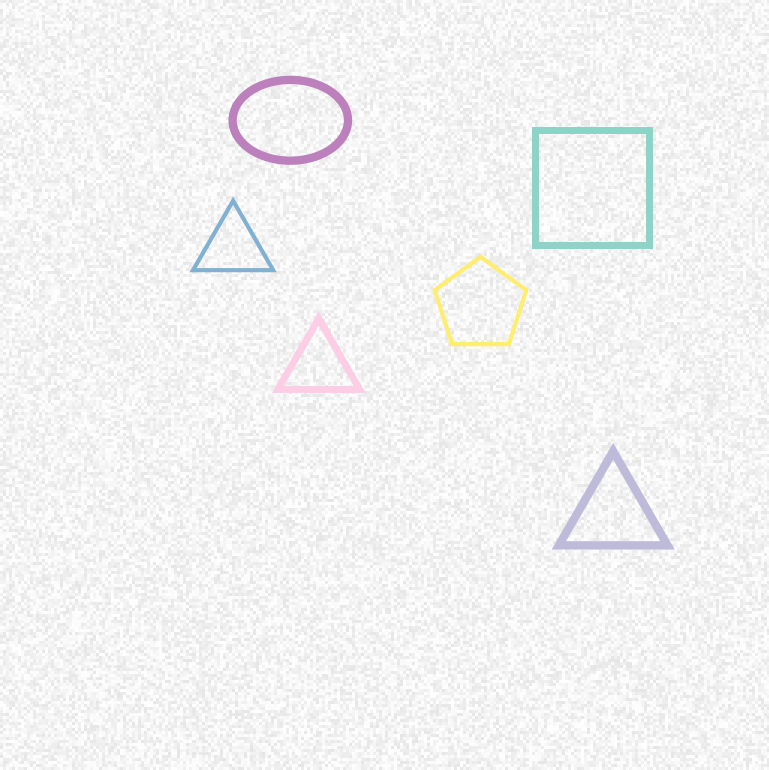[{"shape": "square", "thickness": 2.5, "radius": 0.37, "center": [0.769, 0.756]}, {"shape": "triangle", "thickness": 3, "radius": 0.41, "center": [0.796, 0.332]}, {"shape": "triangle", "thickness": 1.5, "radius": 0.3, "center": [0.303, 0.679]}, {"shape": "triangle", "thickness": 2.5, "radius": 0.31, "center": [0.414, 0.525]}, {"shape": "oval", "thickness": 3, "radius": 0.37, "center": [0.377, 0.844]}, {"shape": "pentagon", "thickness": 1.5, "radius": 0.31, "center": [0.624, 0.604]}]